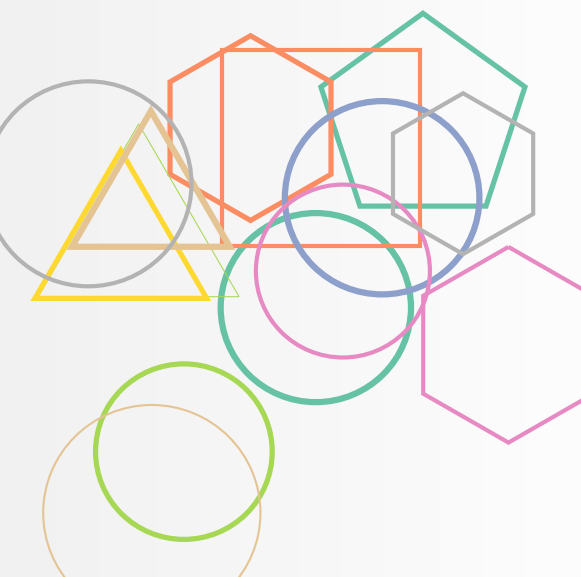[{"shape": "circle", "thickness": 3, "radius": 0.82, "center": [0.543, 0.466]}, {"shape": "pentagon", "thickness": 2.5, "radius": 0.92, "center": [0.728, 0.792]}, {"shape": "square", "thickness": 2, "radius": 0.85, "center": [0.552, 0.743]}, {"shape": "hexagon", "thickness": 2.5, "radius": 0.8, "center": [0.431, 0.777]}, {"shape": "circle", "thickness": 3, "radius": 0.84, "center": [0.657, 0.657]}, {"shape": "hexagon", "thickness": 2, "radius": 0.85, "center": [0.875, 0.402]}, {"shape": "circle", "thickness": 2, "radius": 0.75, "center": [0.59, 0.53]}, {"shape": "circle", "thickness": 2.5, "radius": 0.76, "center": [0.316, 0.217]}, {"shape": "triangle", "thickness": 0.5, "radius": 1.0, "center": [0.239, 0.585]}, {"shape": "triangle", "thickness": 2.5, "radius": 0.85, "center": [0.208, 0.568]}, {"shape": "circle", "thickness": 1, "radius": 0.93, "center": [0.261, 0.111]}, {"shape": "triangle", "thickness": 3, "radius": 0.78, "center": [0.26, 0.65]}, {"shape": "hexagon", "thickness": 2, "radius": 0.7, "center": [0.797, 0.698]}, {"shape": "circle", "thickness": 2, "radius": 0.89, "center": [0.152, 0.681]}]